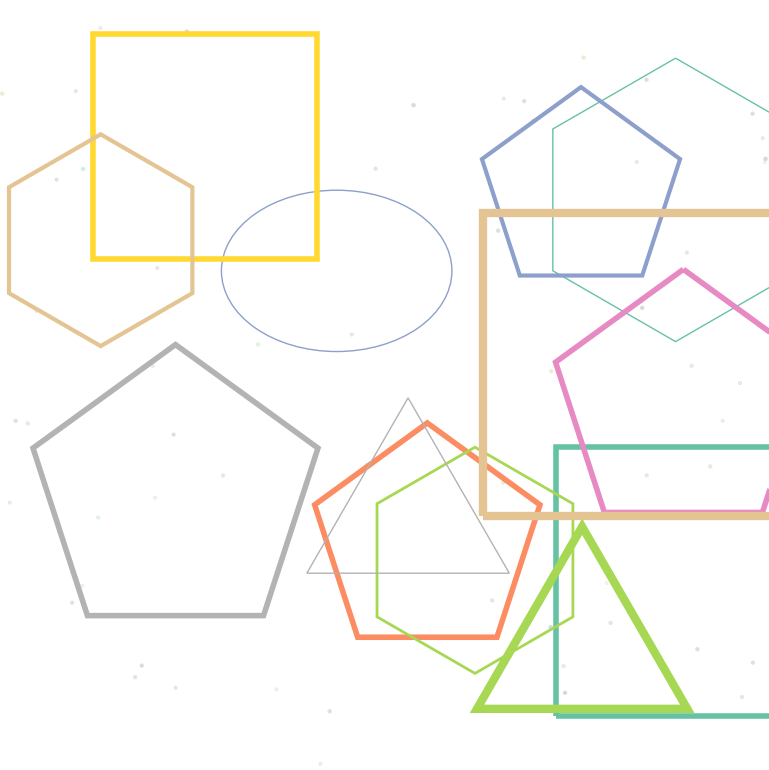[{"shape": "hexagon", "thickness": 0.5, "radius": 0.92, "center": [0.877, 0.74]}, {"shape": "square", "thickness": 2, "radius": 0.87, "center": [0.898, 0.245]}, {"shape": "pentagon", "thickness": 2, "radius": 0.77, "center": [0.555, 0.297]}, {"shape": "oval", "thickness": 0.5, "radius": 0.75, "center": [0.437, 0.648]}, {"shape": "pentagon", "thickness": 1.5, "radius": 0.68, "center": [0.755, 0.752]}, {"shape": "pentagon", "thickness": 2, "radius": 0.87, "center": [0.888, 0.476]}, {"shape": "hexagon", "thickness": 1, "radius": 0.73, "center": [0.617, 0.272]}, {"shape": "triangle", "thickness": 3, "radius": 0.79, "center": [0.756, 0.158]}, {"shape": "square", "thickness": 2, "radius": 0.73, "center": [0.266, 0.81]}, {"shape": "hexagon", "thickness": 1.5, "radius": 0.69, "center": [0.131, 0.688]}, {"shape": "square", "thickness": 3, "radius": 0.99, "center": [0.825, 0.527]}, {"shape": "triangle", "thickness": 0.5, "radius": 0.76, "center": [0.53, 0.331]}, {"shape": "pentagon", "thickness": 2, "radius": 0.97, "center": [0.228, 0.358]}]